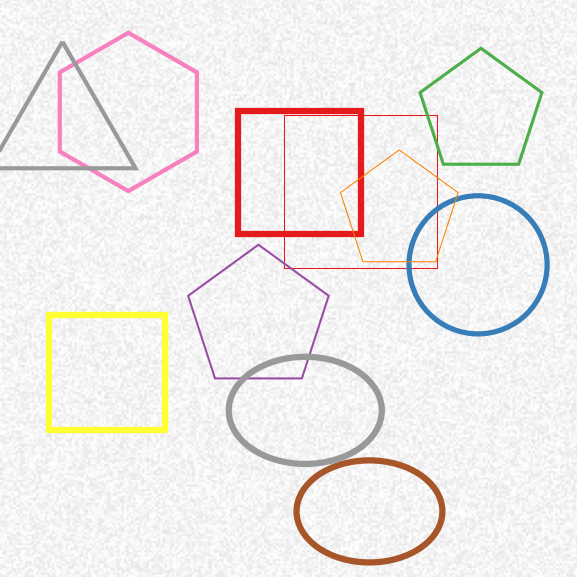[{"shape": "square", "thickness": 0.5, "radius": 0.66, "center": [0.624, 0.668]}, {"shape": "square", "thickness": 3, "radius": 0.53, "center": [0.518, 0.701]}, {"shape": "circle", "thickness": 2.5, "radius": 0.6, "center": [0.828, 0.541]}, {"shape": "pentagon", "thickness": 1.5, "radius": 0.55, "center": [0.833, 0.805]}, {"shape": "pentagon", "thickness": 1, "radius": 0.64, "center": [0.448, 0.447]}, {"shape": "pentagon", "thickness": 0.5, "radius": 0.54, "center": [0.691, 0.632]}, {"shape": "square", "thickness": 3, "radius": 0.5, "center": [0.186, 0.354]}, {"shape": "oval", "thickness": 3, "radius": 0.63, "center": [0.64, 0.114]}, {"shape": "hexagon", "thickness": 2, "radius": 0.69, "center": [0.222, 0.805]}, {"shape": "triangle", "thickness": 2, "radius": 0.73, "center": [0.108, 0.781]}, {"shape": "oval", "thickness": 3, "radius": 0.66, "center": [0.529, 0.289]}]